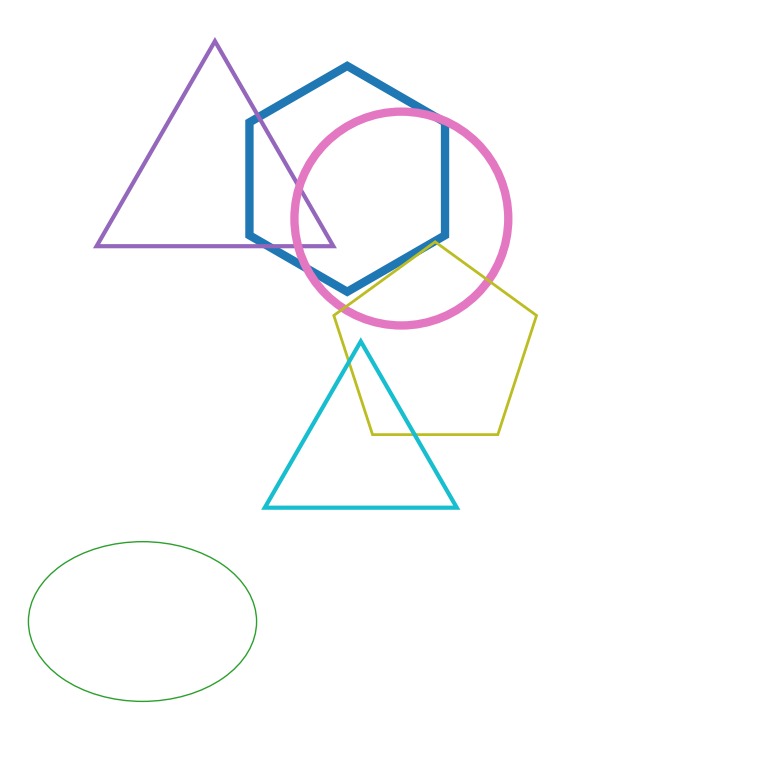[{"shape": "hexagon", "thickness": 3, "radius": 0.73, "center": [0.451, 0.768]}, {"shape": "oval", "thickness": 0.5, "radius": 0.74, "center": [0.185, 0.193]}, {"shape": "triangle", "thickness": 1.5, "radius": 0.89, "center": [0.279, 0.769]}, {"shape": "circle", "thickness": 3, "radius": 0.69, "center": [0.521, 0.716]}, {"shape": "pentagon", "thickness": 1, "radius": 0.69, "center": [0.565, 0.548]}, {"shape": "triangle", "thickness": 1.5, "radius": 0.72, "center": [0.469, 0.413]}]